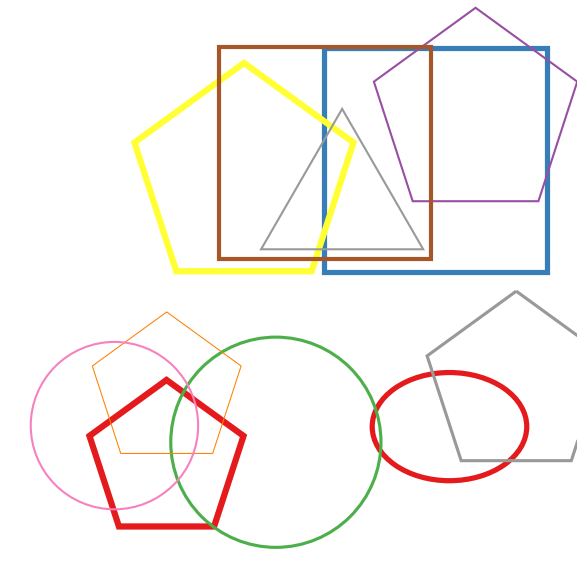[{"shape": "pentagon", "thickness": 3, "radius": 0.7, "center": [0.288, 0.201]}, {"shape": "oval", "thickness": 2.5, "radius": 0.67, "center": [0.778, 0.26]}, {"shape": "square", "thickness": 2.5, "radius": 0.97, "center": [0.754, 0.722]}, {"shape": "circle", "thickness": 1.5, "radius": 0.91, "center": [0.478, 0.233]}, {"shape": "pentagon", "thickness": 1, "radius": 0.93, "center": [0.824, 0.801]}, {"shape": "pentagon", "thickness": 0.5, "radius": 0.68, "center": [0.289, 0.324]}, {"shape": "pentagon", "thickness": 3, "radius": 1.0, "center": [0.422, 0.691]}, {"shape": "square", "thickness": 2, "radius": 0.91, "center": [0.563, 0.734]}, {"shape": "circle", "thickness": 1, "radius": 0.72, "center": [0.198, 0.262]}, {"shape": "triangle", "thickness": 1, "radius": 0.81, "center": [0.592, 0.649]}, {"shape": "pentagon", "thickness": 1.5, "radius": 0.81, "center": [0.894, 0.333]}]